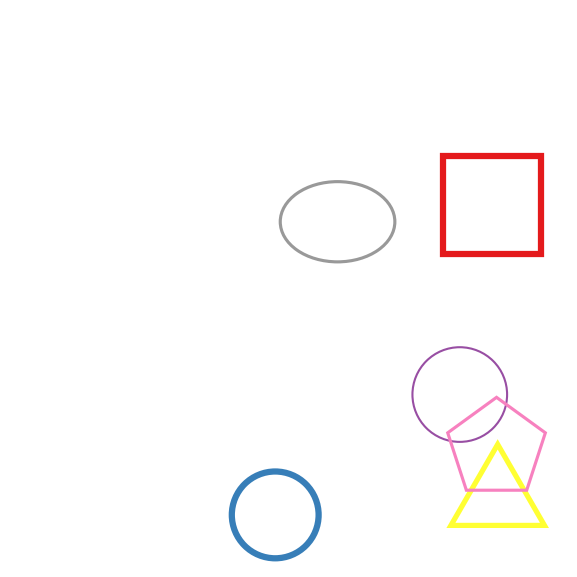[{"shape": "square", "thickness": 3, "radius": 0.42, "center": [0.852, 0.644]}, {"shape": "circle", "thickness": 3, "radius": 0.38, "center": [0.477, 0.108]}, {"shape": "circle", "thickness": 1, "radius": 0.41, "center": [0.796, 0.316]}, {"shape": "triangle", "thickness": 2.5, "radius": 0.47, "center": [0.862, 0.136]}, {"shape": "pentagon", "thickness": 1.5, "radius": 0.44, "center": [0.86, 0.222]}, {"shape": "oval", "thickness": 1.5, "radius": 0.5, "center": [0.585, 0.615]}]